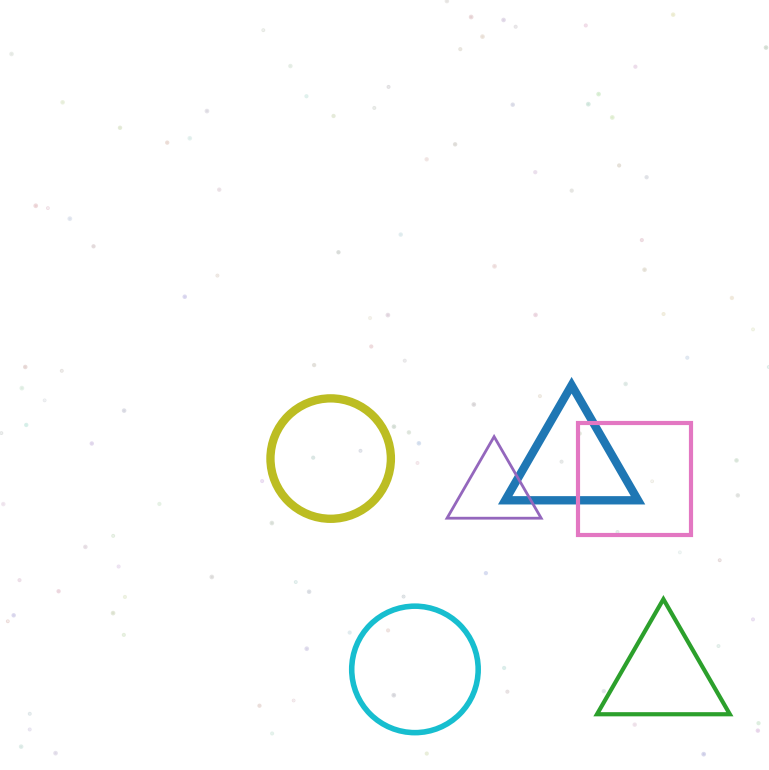[{"shape": "triangle", "thickness": 3, "radius": 0.5, "center": [0.742, 0.4]}, {"shape": "triangle", "thickness": 1.5, "radius": 0.5, "center": [0.862, 0.122]}, {"shape": "triangle", "thickness": 1, "radius": 0.35, "center": [0.642, 0.362]}, {"shape": "square", "thickness": 1.5, "radius": 0.37, "center": [0.824, 0.378]}, {"shape": "circle", "thickness": 3, "radius": 0.39, "center": [0.429, 0.404]}, {"shape": "circle", "thickness": 2, "radius": 0.41, "center": [0.539, 0.131]}]